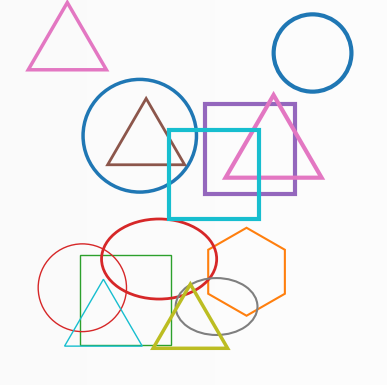[{"shape": "circle", "thickness": 2.5, "radius": 0.73, "center": [0.361, 0.647]}, {"shape": "circle", "thickness": 3, "radius": 0.5, "center": [0.807, 0.862]}, {"shape": "hexagon", "thickness": 1.5, "radius": 0.57, "center": [0.636, 0.294]}, {"shape": "square", "thickness": 1, "radius": 0.59, "center": [0.324, 0.221]}, {"shape": "oval", "thickness": 2, "radius": 0.74, "center": [0.411, 0.327]}, {"shape": "circle", "thickness": 1, "radius": 0.57, "center": [0.212, 0.253]}, {"shape": "square", "thickness": 3, "radius": 0.58, "center": [0.645, 0.614]}, {"shape": "triangle", "thickness": 2, "radius": 0.57, "center": [0.377, 0.629]}, {"shape": "triangle", "thickness": 2.5, "radius": 0.58, "center": [0.174, 0.877]}, {"shape": "triangle", "thickness": 3, "radius": 0.72, "center": [0.706, 0.61]}, {"shape": "oval", "thickness": 1.5, "radius": 0.53, "center": [0.559, 0.204]}, {"shape": "triangle", "thickness": 2.5, "radius": 0.56, "center": [0.491, 0.151]}, {"shape": "triangle", "thickness": 1, "radius": 0.58, "center": [0.267, 0.159]}, {"shape": "square", "thickness": 3, "radius": 0.58, "center": [0.553, 0.547]}]